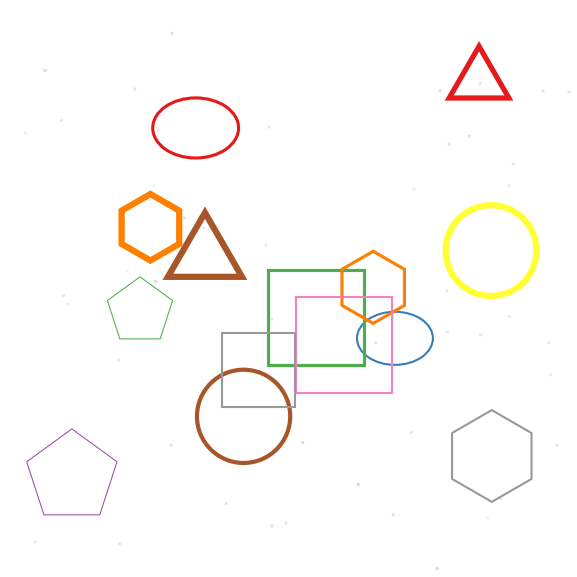[{"shape": "triangle", "thickness": 2.5, "radius": 0.3, "center": [0.829, 0.859]}, {"shape": "oval", "thickness": 1.5, "radius": 0.37, "center": [0.339, 0.778]}, {"shape": "oval", "thickness": 1, "radius": 0.33, "center": [0.684, 0.413]}, {"shape": "square", "thickness": 1.5, "radius": 0.41, "center": [0.548, 0.449]}, {"shape": "pentagon", "thickness": 0.5, "radius": 0.3, "center": [0.242, 0.46]}, {"shape": "pentagon", "thickness": 0.5, "radius": 0.41, "center": [0.124, 0.174]}, {"shape": "hexagon", "thickness": 3, "radius": 0.29, "center": [0.26, 0.606]}, {"shape": "hexagon", "thickness": 1.5, "radius": 0.31, "center": [0.646, 0.502]}, {"shape": "circle", "thickness": 3, "radius": 0.39, "center": [0.85, 0.565]}, {"shape": "triangle", "thickness": 3, "radius": 0.37, "center": [0.355, 0.557]}, {"shape": "circle", "thickness": 2, "radius": 0.4, "center": [0.422, 0.278]}, {"shape": "square", "thickness": 1, "radius": 0.42, "center": [0.595, 0.401]}, {"shape": "square", "thickness": 1, "radius": 0.32, "center": [0.447, 0.359]}, {"shape": "hexagon", "thickness": 1, "radius": 0.4, "center": [0.852, 0.21]}]